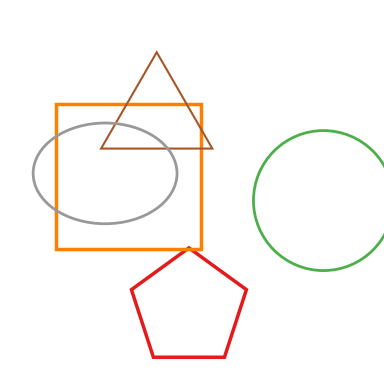[{"shape": "pentagon", "thickness": 2.5, "radius": 0.78, "center": [0.491, 0.199]}, {"shape": "circle", "thickness": 2, "radius": 0.91, "center": [0.84, 0.479]}, {"shape": "square", "thickness": 2.5, "radius": 0.94, "center": [0.334, 0.543]}, {"shape": "triangle", "thickness": 1.5, "radius": 0.83, "center": [0.407, 0.697]}, {"shape": "oval", "thickness": 2, "radius": 0.93, "center": [0.273, 0.55]}]